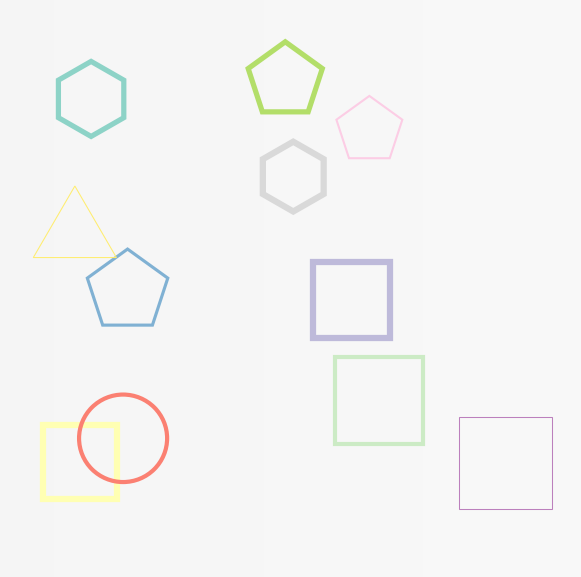[{"shape": "hexagon", "thickness": 2.5, "radius": 0.32, "center": [0.157, 0.828]}, {"shape": "square", "thickness": 3, "radius": 0.32, "center": [0.137, 0.199]}, {"shape": "square", "thickness": 3, "radius": 0.33, "center": [0.605, 0.479]}, {"shape": "circle", "thickness": 2, "radius": 0.38, "center": [0.212, 0.24]}, {"shape": "pentagon", "thickness": 1.5, "radius": 0.36, "center": [0.219, 0.495]}, {"shape": "pentagon", "thickness": 2.5, "radius": 0.34, "center": [0.491, 0.86]}, {"shape": "pentagon", "thickness": 1, "radius": 0.3, "center": [0.635, 0.773]}, {"shape": "hexagon", "thickness": 3, "radius": 0.3, "center": [0.505, 0.693]}, {"shape": "square", "thickness": 0.5, "radius": 0.4, "center": [0.87, 0.197]}, {"shape": "square", "thickness": 2, "radius": 0.38, "center": [0.653, 0.305]}, {"shape": "triangle", "thickness": 0.5, "radius": 0.41, "center": [0.129, 0.594]}]